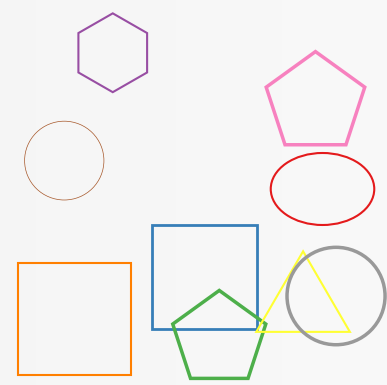[{"shape": "oval", "thickness": 1.5, "radius": 0.67, "center": [0.832, 0.509]}, {"shape": "square", "thickness": 2, "radius": 0.67, "center": [0.528, 0.281]}, {"shape": "pentagon", "thickness": 2.5, "radius": 0.63, "center": [0.566, 0.119]}, {"shape": "hexagon", "thickness": 1.5, "radius": 0.51, "center": [0.291, 0.863]}, {"shape": "square", "thickness": 1.5, "radius": 0.73, "center": [0.192, 0.171]}, {"shape": "triangle", "thickness": 1.5, "radius": 0.7, "center": [0.782, 0.208]}, {"shape": "circle", "thickness": 0.5, "radius": 0.51, "center": [0.166, 0.583]}, {"shape": "pentagon", "thickness": 2.5, "radius": 0.67, "center": [0.814, 0.732]}, {"shape": "circle", "thickness": 2.5, "radius": 0.63, "center": [0.867, 0.231]}]